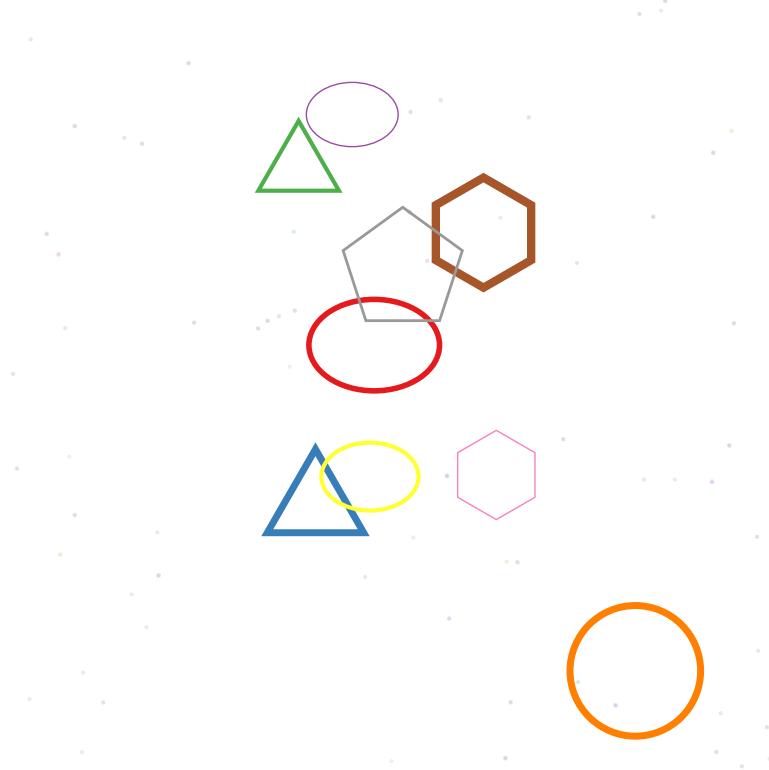[{"shape": "oval", "thickness": 2, "radius": 0.42, "center": [0.486, 0.552]}, {"shape": "triangle", "thickness": 2.5, "radius": 0.36, "center": [0.41, 0.344]}, {"shape": "triangle", "thickness": 1.5, "radius": 0.3, "center": [0.388, 0.783]}, {"shape": "oval", "thickness": 0.5, "radius": 0.3, "center": [0.457, 0.851]}, {"shape": "circle", "thickness": 2.5, "radius": 0.42, "center": [0.825, 0.129]}, {"shape": "oval", "thickness": 1.5, "radius": 0.32, "center": [0.48, 0.381]}, {"shape": "hexagon", "thickness": 3, "radius": 0.36, "center": [0.628, 0.698]}, {"shape": "hexagon", "thickness": 0.5, "radius": 0.29, "center": [0.645, 0.383]}, {"shape": "pentagon", "thickness": 1, "radius": 0.41, "center": [0.523, 0.649]}]